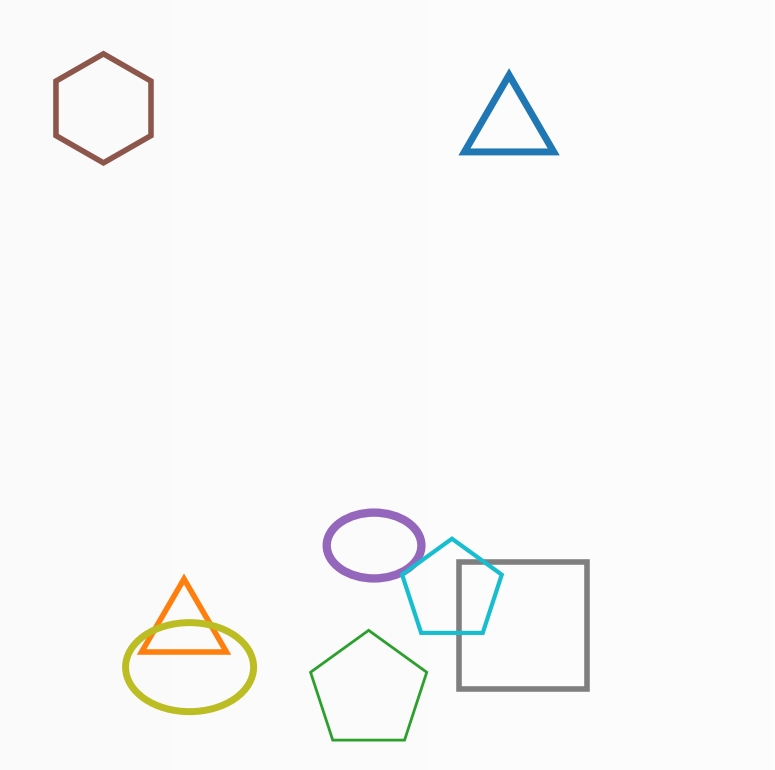[{"shape": "triangle", "thickness": 2.5, "radius": 0.33, "center": [0.657, 0.836]}, {"shape": "triangle", "thickness": 2, "radius": 0.32, "center": [0.237, 0.185]}, {"shape": "pentagon", "thickness": 1, "radius": 0.39, "center": [0.476, 0.103]}, {"shape": "oval", "thickness": 3, "radius": 0.31, "center": [0.483, 0.292]}, {"shape": "hexagon", "thickness": 2, "radius": 0.35, "center": [0.134, 0.859]}, {"shape": "square", "thickness": 2, "radius": 0.41, "center": [0.675, 0.188]}, {"shape": "oval", "thickness": 2.5, "radius": 0.41, "center": [0.245, 0.134]}, {"shape": "pentagon", "thickness": 1.5, "radius": 0.34, "center": [0.583, 0.233]}]